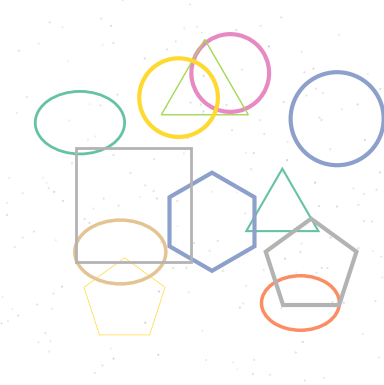[{"shape": "oval", "thickness": 2, "radius": 0.58, "center": [0.208, 0.681]}, {"shape": "triangle", "thickness": 1.5, "radius": 0.54, "center": [0.733, 0.454]}, {"shape": "oval", "thickness": 2.5, "radius": 0.51, "center": [0.78, 0.213]}, {"shape": "circle", "thickness": 3, "radius": 0.6, "center": [0.876, 0.692]}, {"shape": "hexagon", "thickness": 3, "radius": 0.64, "center": [0.551, 0.424]}, {"shape": "circle", "thickness": 3, "radius": 0.5, "center": [0.598, 0.81]}, {"shape": "triangle", "thickness": 1, "radius": 0.65, "center": [0.532, 0.767]}, {"shape": "circle", "thickness": 3, "radius": 0.51, "center": [0.464, 0.746]}, {"shape": "pentagon", "thickness": 0.5, "radius": 0.55, "center": [0.323, 0.22]}, {"shape": "oval", "thickness": 2.5, "radius": 0.59, "center": [0.312, 0.346]}, {"shape": "square", "thickness": 2, "radius": 0.74, "center": [0.347, 0.468]}, {"shape": "pentagon", "thickness": 3, "radius": 0.62, "center": [0.808, 0.308]}]